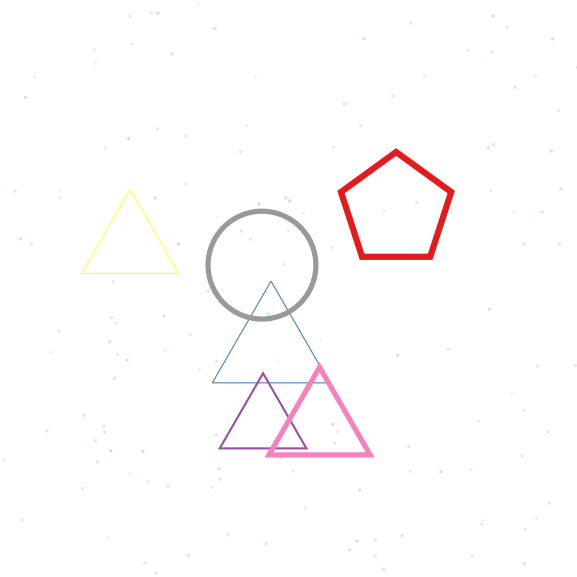[{"shape": "pentagon", "thickness": 3, "radius": 0.5, "center": [0.686, 0.636]}, {"shape": "triangle", "thickness": 0.5, "radius": 0.59, "center": [0.469, 0.395]}, {"shape": "triangle", "thickness": 1, "radius": 0.43, "center": [0.456, 0.266]}, {"shape": "triangle", "thickness": 0.5, "radius": 0.48, "center": [0.225, 0.574]}, {"shape": "triangle", "thickness": 2.5, "radius": 0.51, "center": [0.553, 0.262]}, {"shape": "circle", "thickness": 2.5, "radius": 0.47, "center": [0.454, 0.54]}]